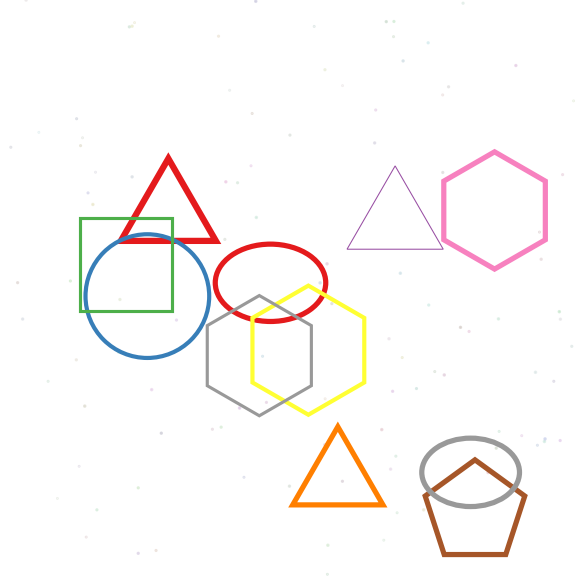[{"shape": "oval", "thickness": 2.5, "radius": 0.48, "center": [0.468, 0.509]}, {"shape": "triangle", "thickness": 3, "radius": 0.48, "center": [0.292, 0.63]}, {"shape": "circle", "thickness": 2, "radius": 0.54, "center": [0.255, 0.486]}, {"shape": "square", "thickness": 1.5, "radius": 0.4, "center": [0.218, 0.541]}, {"shape": "triangle", "thickness": 0.5, "radius": 0.48, "center": [0.684, 0.616]}, {"shape": "triangle", "thickness": 2.5, "radius": 0.45, "center": [0.585, 0.17]}, {"shape": "hexagon", "thickness": 2, "radius": 0.56, "center": [0.534, 0.393]}, {"shape": "pentagon", "thickness": 2.5, "radius": 0.45, "center": [0.822, 0.112]}, {"shape": "hexagon", "thickness": 2.5, "radius": 0.51, "center": [0.856, 0.635]}, {"shape": "hexagon", "thickness": 1.5, "radius": 0.52, "center": [0.449, 0.383]}, {"shape": "oval", "thickness": 2.5, "radius": 0.42, "center": [0.815, 0.181]}]